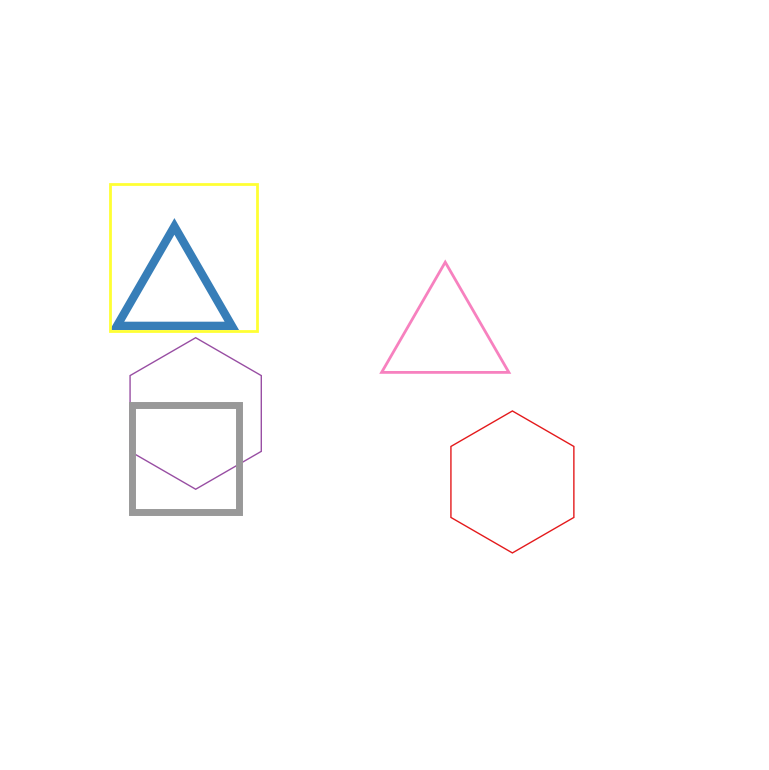[{"shape": "hexagon", "thickness": 0.5, "radius": 0.46, "center": [0.665, 0.374]}, {"shape": "triangle", "thickness": 3, "radius": 0.43, "center": [0.227, 0.62]}, {"shape": "hexagon", "thickness": 0.5, "radius": 0.49, "center": [0.254, 0.463]}, {"shape": "square", "thickness": 1, "radius": 0.48, "center": [0.238, 0.666]}, {"shape": "triangle", "thickness": 1, "radius": 0.48, "center": [0.578, 0.564]}, {"shape": "square", "thickness": 2.5, "radius": 0.35, "center": [0.241, 0.405]}]